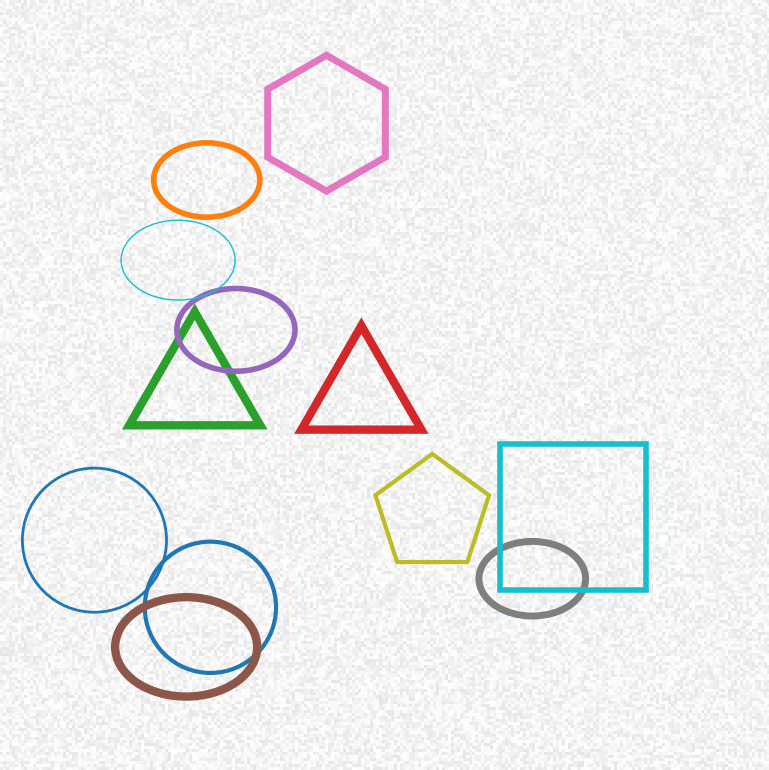[{"shape": "circle", "thickness": 1, "radius": 0.47, "center": [0.123, 0.298]}, {"shape": "circle", "thickness": 1.5, "radius": 0.43, "center": [0.273, 0.211]}, {"shape": "oval", "thickness": 2, "radius": 0.34, "center": [0.269, 0.766]}, {"shape": "triangle", "thickness": 3, "radius": 0.49, "center": [0.253, 0.497]}, {"shape": "triangle", "thickness": 3, "radius": 0.45, "center": [0.469, 0.487]}, {"shape": "oval", "thickness": 2, "radius": 0.38, "center": [0.306, 0.572]}, {"shape": "oval", "thickness": 3, "radius": 0.46, "center": [0.242, 0.16]}, {"shape": "hexagon", "thickness": 2.5, "radius": 0.44, "center": [0.424, 0.84]}, {"shape": "oval", "thickness": 2.5, "radius": 0.35, "center": [0.691, 0.248]}, {"shape": "pentagon", "thickness": 1.5, "radius": 0.39, "center": [0.561, 0.333]}, {"shape": "oval", "thickness": 0.5, "radius": 0.37, "center": [0.231, 0.662]}, {"shape": "square", "thickness": 2, "radius": 0.48, "center": [0.744, 0.328]}]